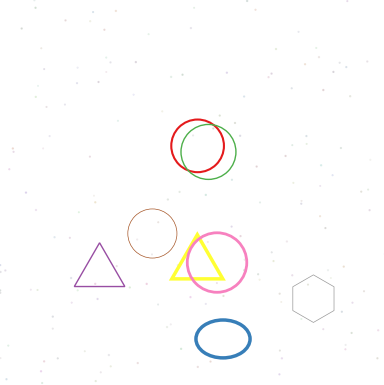[{"shape": "circle", "thickness": 1.5, "radius": 0.34, "center": [0.513, 0.621]}, {"shape": "oval", "thickness": 2.5, "radius": 0.35, "center": [0.579, 0.12]}, {"shape": "circle", "thickness": 1, "radius": 0.36, "center": [0.541, 0.605]}, {"shape": "triangle", "thickness": 1, "radius": 0.38, "center": [0.259, 0.294]}, {"shape": "triangle", "thickness": 2.5, "radius": 0.38, "center": [0.513, 0.314]}, {"shape": "circle", "thickness": 0.5, "radius": 0.32, "center": [0.396, 0.394]}, {"shape": "circle", "thickness": 2, "radius": 0.39, "center": [0.564, 0.318]}, {"shape": "hexagon", "thickness": 0.5, "radius": 0.31, "center": [0.814, 0.224]}]